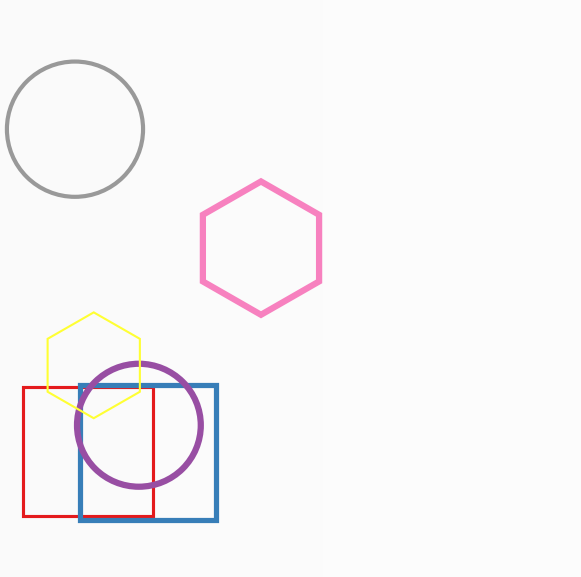[{"shape": "square", "thickness": 1.5, "radius": 0.56, "center": [0.151, 0.217]}, {"shape": "square", "thickness": 2.5, "radius": 0.59, "center": [0.254, 0.215]}, {"shape": "circle", "thickness": 3, "radius": 0.53, "center": [0.239, 0.263]}, {"shape": "hexagon", "thickness": 1, "radius": 0.46, "center": [0.161, 0.367]}, {"shape": "hexagon", "thickness": 3, "radius": 0.58, "center": [0.449, 0.57]}, {"shape": "circle", "thickness": 2, "radius": 0.59, "center": [0.129, 0.775]}]